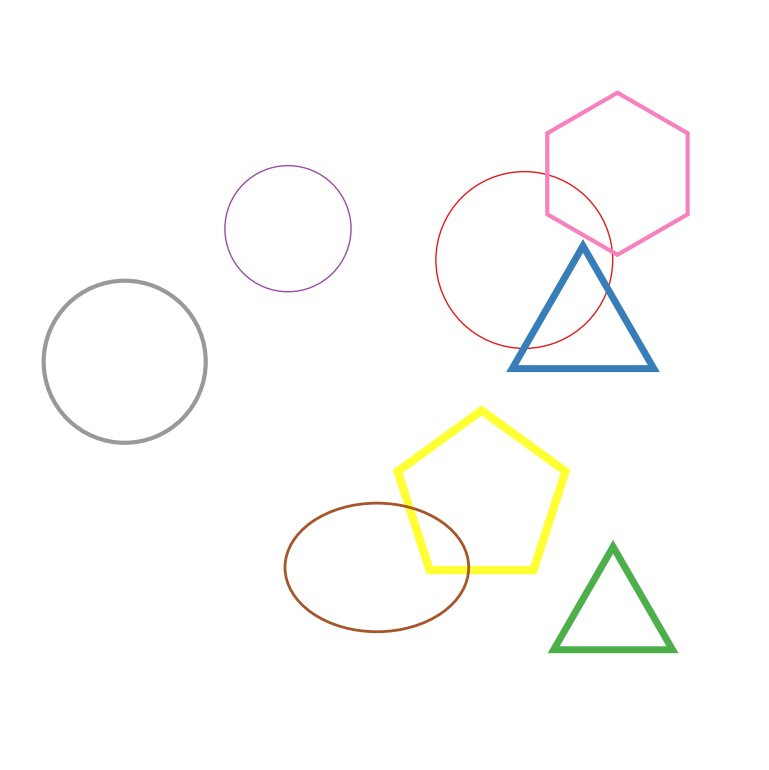[{"shape": "circle", "thickness": 0.5, "radius": 0.57, "center": [0.681, 0.662]}, {"shape": "triangle", "thickness": 2.5, "radius": 0.53, "center": [0.757, 0.574]}, {"shape": "triangle", "thickness": 2.5, "radius": 0.45, "center": [0.796, 0.201]}, {"shape": "circle", "thickness": 0.5, "radius": 0.41, "center": [0.374, 0.703]}, {"shape": "pentagon", "thickness": 3, "radius": 0.57, "center": [0.625, 0.352]}, {"shape": "oval", "thickness": 1, "radius": 0.6, "center": [0.489, 0.263]}, {"shape": "hexagon", "thickness": 1.5, "radius": 0.53, "center": [0.802, 0.774]}, {"shape": "circle", "thickness": 1.5, "radius": 0.53, "center": [0.162, 0.53]}]